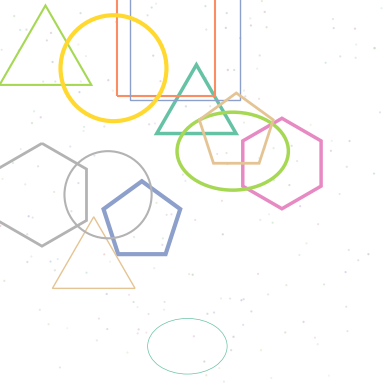[{"shape": "triangle", "thickness": 2.5, "radius": 0.6, "center": [0.51, 0.713]}, {"shape": "oval", "thickness": 0.5, "radius": 0.52, "center": [0.487, 0.101]}, {"shape": "square", "thickness": 1.5, "radius": 0.64, "center": [0.432, 0.88]}, {"shape": "pentagon", "thickness": 3, "radius": 0.52, "center": [0.369, 0.425]}, {"shape": "square", "thickness": 1, "radius": 0.71, "center": [0.48, 0.882]}, {"shape": "hexagon", "thickness": 2.5, "radius": 0.59, "center": [0.732, 0.575]}, {"shape": "triangle", "thickness": 1.5, "radius": 0.69, "center": [0.118, 0.848]}, {"shape": "oval", "thickness": 2.5, "radius": 0.72, "center": [0.604, 0.607]}, {"shape": "circle", "thickness": 3, "radius": 0.69, "center": [0.295, 0.823]}, {"shape": "triangle", "thickness": 1, "radius": 0.62, "center": [0.243, 0.313]}, {"shape": "pentagon", "thickness": 2, "radius": 0.5, "center": [0.614, 0.658]}, {"shape": "hexagon", "thickness": 2, "radius": 0.67, "center": [0.109, 0.494]}, {"shape": "circle", "thickness": 1.5, "radius": 0.57, "center": [0.281, 0.494]}]